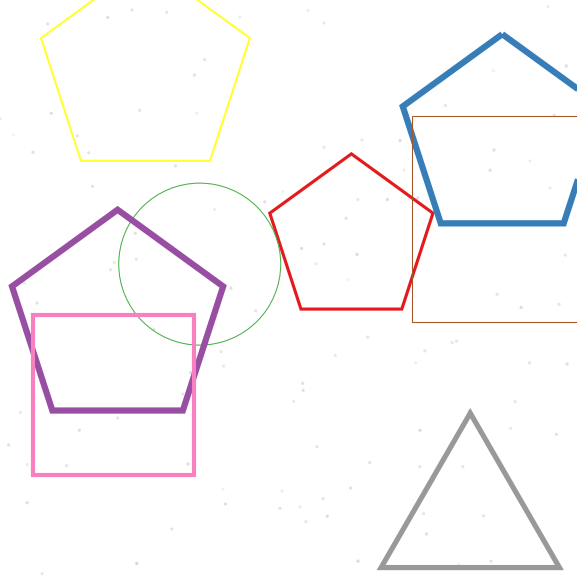[{"shape": "pentagon", "thickness": 1.5, "radius": 0.74, "center": [0.608, 0.584]}, {"shape": "pentagon", "thickness": 3, "radius": 0.91, "center": [0.87, 0.759]}, {"shape": "circle", "thickness": 0.5, "radius": 0.7, "center": [0.346, 0.542]}, {"shape": "pentagon", "thickness": 3, "radius": 0.96, "center": [0.204, 0.444]}, {"shape": "pentagon", "thickness": 1, "radius": 0.95, "center": [0.252, 0.875]}, {"shape": "square", "thickness": 0.5, "radius": 0.89, "center": [0.892, 0.62]}, {"shape": "square", "thickness": 2, "radius": 0.69, "center": [0.197, 0.315]}, {"shape": "triangle", "thickness": 2.5, "radius": 0.89, "center": [0.814, 0.105]}]